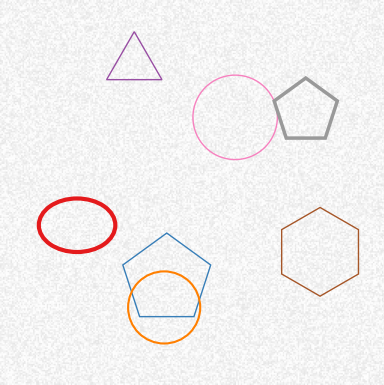[{"shape": "oval", "thickness": 3, "radius": 0.5, "center": [0.2, 0.415]}, {"shape": "pentagon", "thickness": 1, "radius": 0.6, "center": [0.433, 0.275]}, {"shape": "triangle", "thickness": 1, "radius": 0.42, "center": [0.349, 0.835]}, {"shape": "circle", "thickness": 1.5, "radius": 0.47, "center": [0.426, 0.201]}, {"shape": "hexagon", "thickness": 1, "radius": 0.58, "center": [0.831, 0.346]}, {"shape": "circle", "thickness": 1, "radius": 0.55, "center": [0.611, 0.695]}, {"shape": "pentagon", "thickness": 2.5, "radius": 0.43, "center": [0.794, 0.711]}]